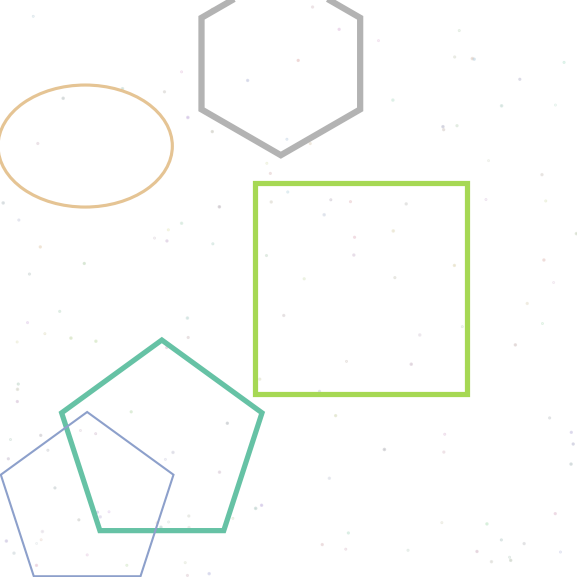[{"shape": "pentagon", "thickness": 2.5, "radius": 0.91, "center": [0.28, 0.228]}, {"shape": "pentagon", "thickness": 1, "radius": 0.79, "center": [0.151, 0.128]}, {"shape": "square", "thickness": 2.5, "radius": 0.91, "center": [0.625, 0.499]}, {"shape": "oval", "thickness": 1.5, "radius": 0.75, "center": [0.148, 0.746]}, {"shape": "hexagon", "thickness": 3, "radius": 0.79, "center": [0.486, 0.889]}]